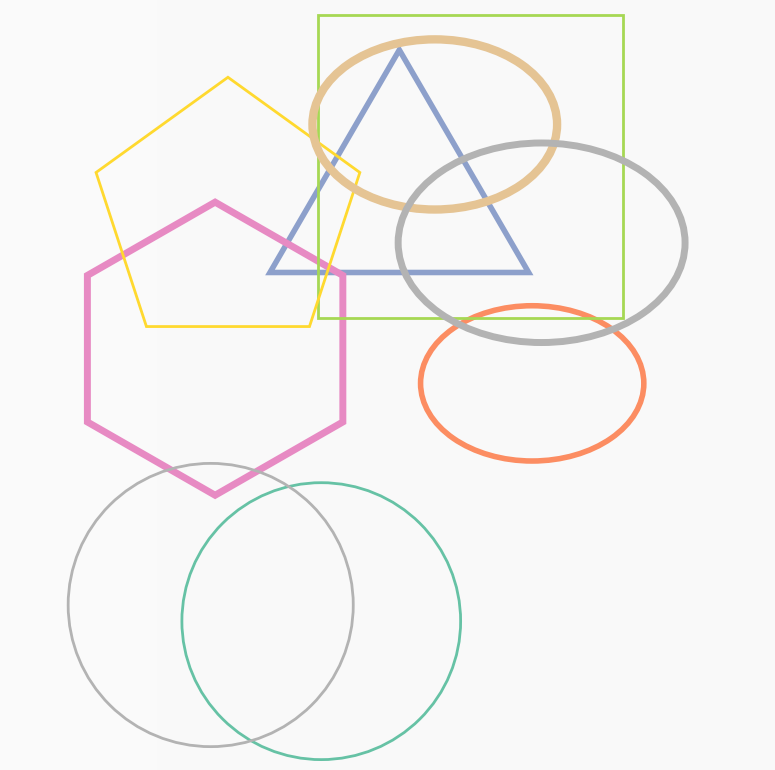[{"shape": "circle", "thickness": 1, "radius": 0.9, "center": [0.415, 0.193]}, {"shape": "oval", "thickness": 2, "radius": 0.72, "center": [0.687, 0.502]}, {"shape": "triangle", "thickness": 2, "radius": 0.96, "center": [0.515, 0.742]}, {"shape": "hexagon", "thickness": 2.5, "radius": 0.95, "center": [0.278, 0.547]}, {"shape": "square", "thickness": 1, "radius": 0.98, "center": [0.607, 0.783]}, {"shape": "pentagon", "thickness": 1, "radius": 0.89, "center": [0.294, 0.721]}, {"shape": "oval", "thickness": 3, "radius": 0.79, "center": [0.561, 0.838]}, {"shape": "circle", "thickness": 1, "radius": 0.92, "center": [0.272, 0.214]}, {"shape": "oval", "thickness": 2.5, "radius": 0.93, "center": [0.699, 0.685]}]